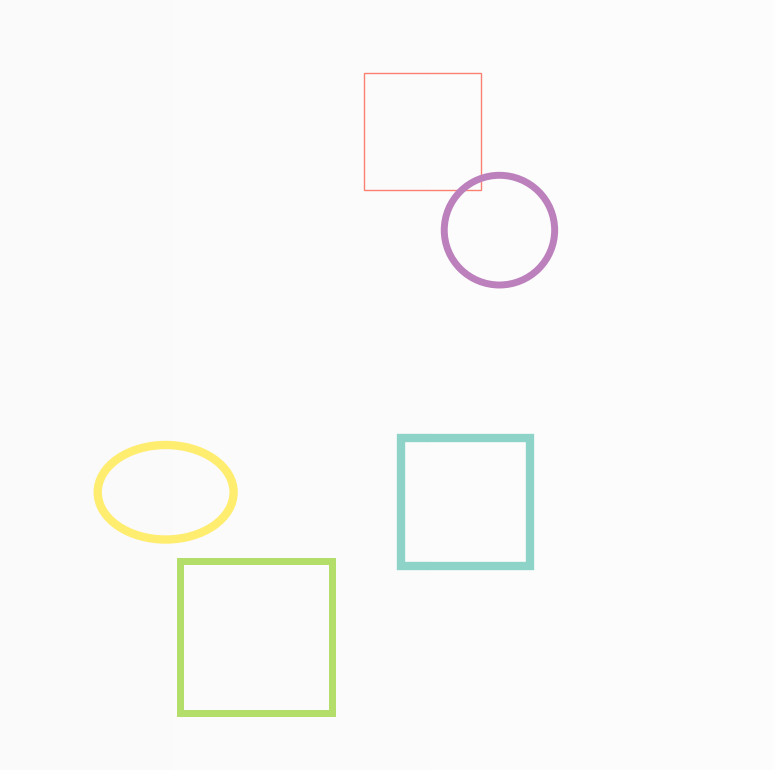[{"shape": "square", "thickness": 3, "radius": 0.42, "center": [0.6, 0.348]}, {"shape": "square", "thickness": 0.5, "radius": 0.38, "center": [0.545, 0.829]}, {"shape": "square", "thickness": 2.5, "radius": 0.49, "center": [0.33, 0.173]}, {"shape": "circle", "thickness": 2.5, "radius": 0.36, "center": [0.644, 0.701]}, {"shape": "oval", "thickness": 3, "radius": 0.44, "center": [0.214, 0.361]}]